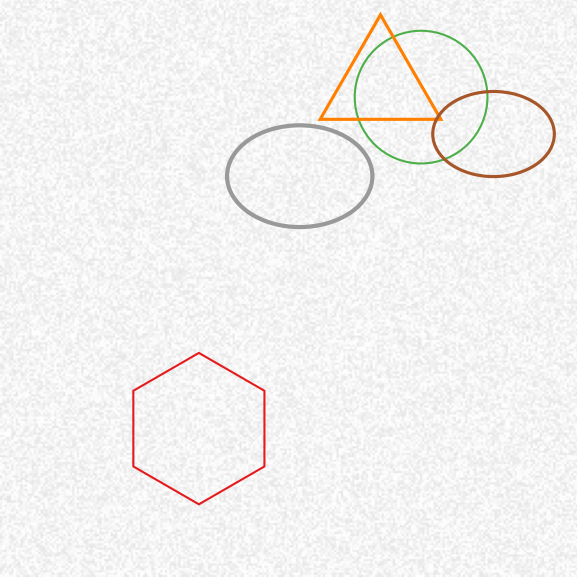[{"shape": "hexagon", "thickness": 1, "radius": 0.66, "center": [0.344, 0.257]}, {"shape": "circle", "thickness": 1, "radius": 0.57, "center": [0.729, 0.831]}, {"shape": "triangle", "thickness": 1.5, "radius": 0.6, "center": [0.659, 0.853]}, {"shape": "oval", "thickness": 1.5, "radius": 0.53, "center": [0.855, 0.767]}, {"shape": "oval", "thickness": 2, "radius": 0.63, "center": [0.519, 0.694]}]